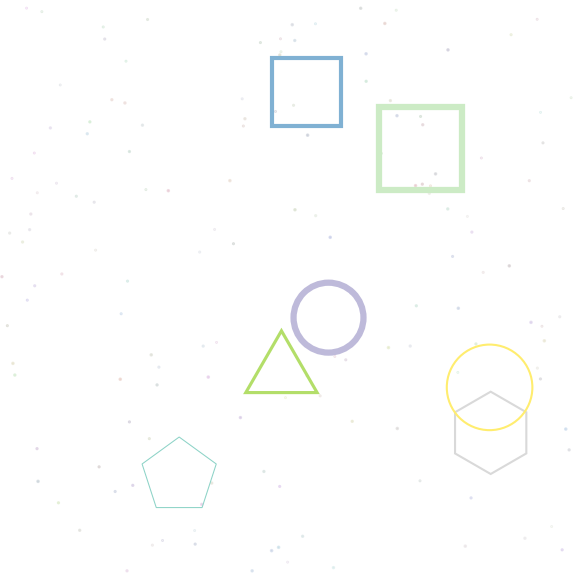[{"shape": "pentagon", "thickness": 0.5, "radius": 0.34, "center": [0.31, 0.175]}, {"shape": "circle", "thickness": 3, "radius": 0.3, "center": [0.569, 0.449]}, {"shape": "square", "thickness": 2, "radius": 0.3, "center": [0.531, 0.84]}, {"shape": "triangle", "thickness": 1.5, "radius": 0.36, "center": [0.487, 0.355]}, {"shape": "hexagon", "thickness": 1, "radius": 0.36, "center": [0.85, 0.25]}, {"shape": "square", "thickness": 3, "radius": 0.36, "center": [0.728, 0.742]}, {"shape": "circle", "thickness": 1, "radius": 0.37, "center": [0.848, 0.328]}]